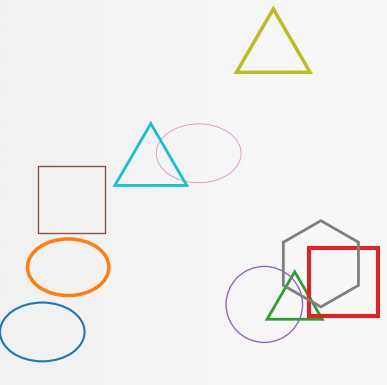[{"shape": "oval", "thickness": 1.5, "radius": 0.55, "center": [0.109, 0.138]}, {"shape": "oval", "thickness": 2.5, "radius": 0.53, "center": [0.176, 0.306]}, {"shape": "triangle", "thickness": 2, "radius": 0.41, "center": [0.761, 0.212]}, {"shape": "square", "thickness": 3, "radius": 0.44, "center": [0.886, 0.268]}, {"shape": "circle", "thickness": 1, "radius": 0.49, "center": [0.682, 0.209]}, {"shape": "square", "thickness": 1, "radius": 0.44, "center": [0.185, 0.482]}, {"shape": "oval", "thickness": 0.5, "radius": 0.55, "center": [0.513, 0.602]}, {"shape": "hexagon", "thickness": 2, "radius": 0.56, "center": [0.828, 0.315]}, {"shape": "triangle", "thickness": 2.5, "radius": 0.55, "center": [0.705, 0.867]}, {"shape": "triangle", "thickness": 2, "radius": 0.54, "center": [0.389, 0.572]}]